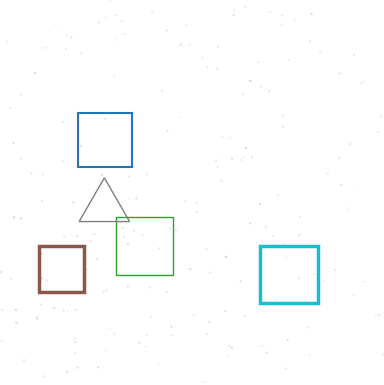[{"shape": "square", "thickness": 1.5, "radius": 0.36, "center": [0.273, 0.636]}, {"shape": "square", "thickness": 1, "radius": 0.37, "center": [0.376, 0.361]}, {"shape": "square", "thickness": 2.5, "radius": 0.3, "center": [0.159, 0.302]}, {"shape": "triangle", "thickness": 1, "radius": 0.38, "center": [0.271, 0.462]}, {"shape": "square", "thickness": 2.5, "radius": 0.37, "center": [0.751, 0.287]}]